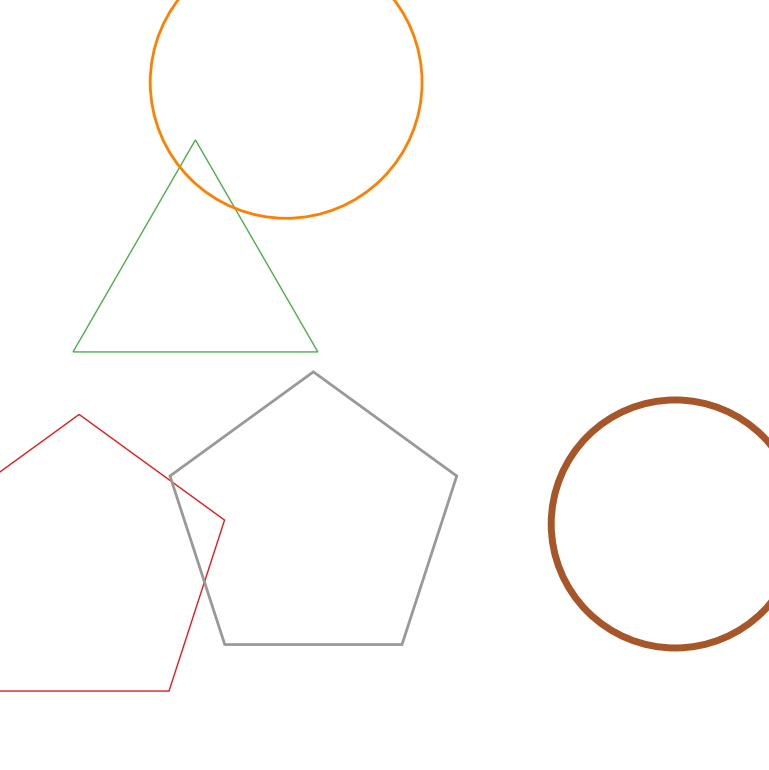[{"shape": "pentagon", "thickness": 0.5, "radius": 0.99, "center": [0.103, 0.263]}, {"shape": "triangle", "thickness": 0.5, "radius": 0.92, "center": [0.254, 0.635]}, {"shape": "circle", "thickness": 1, "radius": 0.88, "center": [0.372, 0.893]}, {"shape": "circle", "thickness": 2.5, "radius": 0.81, "center": [0.877, 0.32]}, {"shape": "pentagon", "thickness": 1, "radius": 0.98, "center": [0.407, 0.321]}]